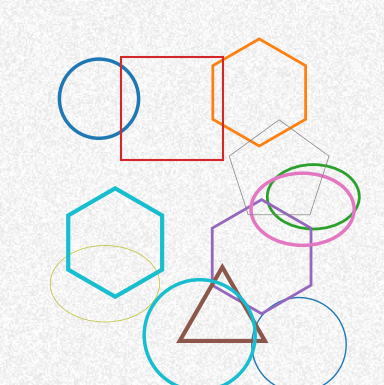[{"shape": "circle", "thickness": 1, "radius": 0.61, "center": [0.777, 0.105]}, {"shape": "circle", "thickness": 2.5, "radius": 0.51, "center": [0.257, 0.744]}, {"shape": "hexagon", "thickness": 2, "radius": 0.7, "center": [0.673, 0.76]}, {"shape": "oval", "thickness": 2, "radius": 0.6, "center": [0.814, 0.489]}, {"shape": "square", "thickness": 1.5, "radius": 0.67, "center": [0.446, 0.718]}, {"shape": "hexagon", "thickness": 2, "radius": 0.74, "center": [0.68, 0.333]}, {"shape": "triangle", "thickness": 3, "radius": 0.64, "center": [0.577, 0.178]}, {"shape": "oval", "thickness": 2.5, "radius": 0.67, "center": [0.786, 0.456]}, {"shape": "pentagon", "thickness": 0.5, "radius": 0.68, "center": [0.725, 0.552]}, {"shape": "oval", "thickness": 0.5, "radius": 0.71, "center": [0.272, 0.263]}, {"shape": "circle", "thickness": 2.5, "radius": 0.72, "center": [0.519, 0.129]}, {"shape": "hexagon", "thickness": 3, "radius": 0.7, "center": [0.299, 0.37]}]